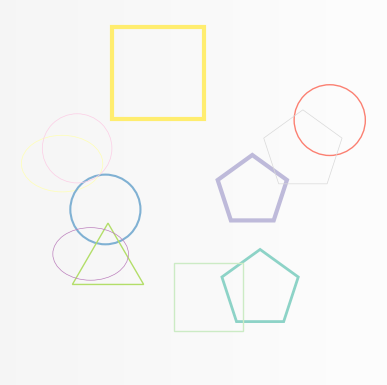[{"shape": "pentagon", "thickness": 2, "radius": 0.52, "center": [0.671, 0.248]}, {"shape": "oval", "thickness": 0.5, "radius": 0.52, "center": [0.16, 0.575]}, {"shape": "pentagon", "thickness": 3, "radius": 0.47, "center": [0.651, 0.503]}, {"shape": "circle", "thickness": 1, "radius": 0.46, "center": [0.851, 0.688]}, {"shape": "circle", "thickness": 1.5, "radius": 0.45, "center": [0.272, 0.456]}, {"shape": "triangle", "thickness": 1, "radius": 0.53, "center": [0.279, 0.314]}, {"shape": "circle", "thickness": 0.5, "radius": 0.45, "center": [0.199, 0.615]}, {"shape": "pentagon", "thickness": 0.5, "radius": 0.53, "center": [0.782, 0.608]}, {"shape": "oval", "thickness": 0.5, "radius": 0.49, "center": [0.234, 0.34]}, {"shape": "square", "thickness": 1, "radius": 0.44, "center": [0.538, 0.228]}, {"shape": "square", "thickness": 3, "radius": 0.6, "center": [0.407, 0.81]}]